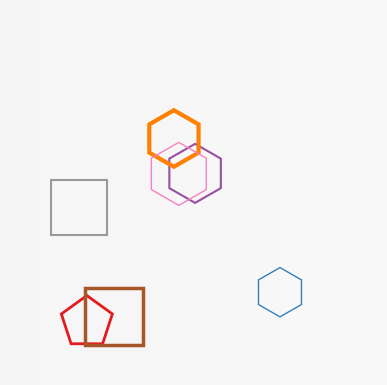[{"shape": "pentagon", "thickness": 2, "radius": 0.35, "center": [0.224, 0.163]}, {"shape": "hexagon", "thickness": 1, "radius": 0.32, "center": [0.723, 0.241]}, {"shape": "hexagon", "thickness": 1.5, "radius": 0.38, "center": [0.503, 0.55]}, {"shape": "hexagon", "thickness": 3, "radius": 0.37, "center": [0.449, 0.64]}, {"shape": "square", "thickness": 2.5, "radius": 0.37, "center": [0.294, 0.178]}, {"shape": "hexagon", "thickness": 1, "radius": 0.41, "center": [0.461, 0.548]}, {"shape": "square", "thickness": 1.5, "radius": 0.36, "center": [0.203, 0.461]}]